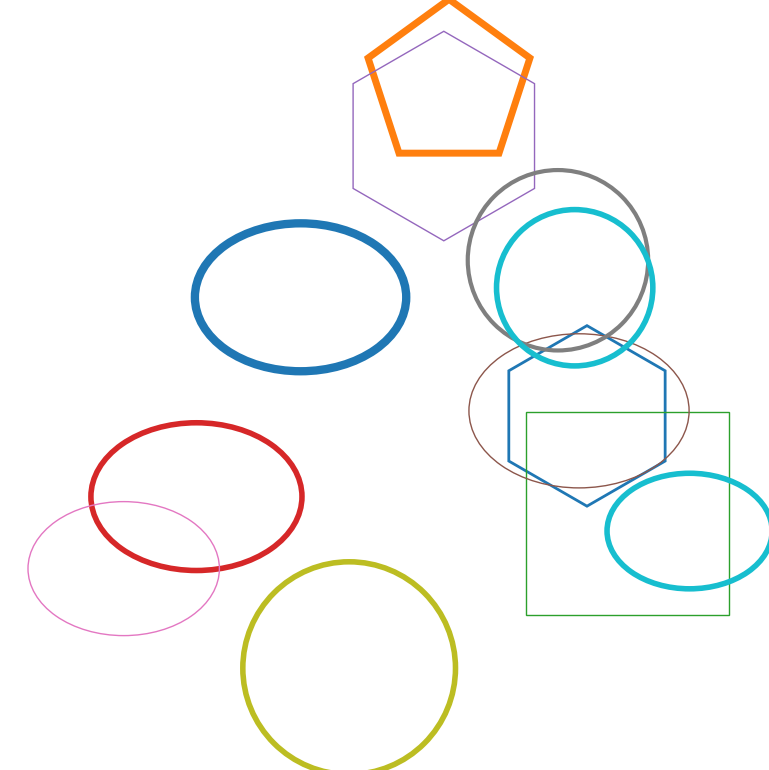[{"shape": "oval", "thickness": 3, "radius": 0.69, "center": [0.39, 0.614]}, {"shape": "hexagon", "thickness": 1, "radius": 0.59, "center": [0.762, 0.46]}, {"shape": "pentagon", "thickness": 2.5, "radius": 0.55, "center": [0.583, 0.89]}, {"shape": "square", "thickness": 0.5, "radius": 0.66, "center": [0.815, 0.333]}, {"shape": "oval", "thickness": 2, "radius": 0.69, "center": [0.255, 0.355]}, {"shape": "hexagon", "thickness": 0.5, "radius": 0.68, "center": [0.576, 0.823]}, {"shape": "oval", "thickness": 0.5, "radius": 0.71, "center": [0.752, 0.466]}, {"shape": "oval", "thickness": 0.5, "radius": 0.62, "center": [0.161, 0.262]}, {"shape": "circle", "thickness": 1.5, "radius": 0.59, "center": [0.725, 0.662]}, {"shape": "circle", "thickness": 2, "radius": 0.69, "center": [0.453, 0.132]}, {"shape": "circle", "thickness": 2, "radius": 0.51, "center": [0.746, 0.626]}, {"shape": "oval", "thickness": 2, "radius": 0.54, "center": [0.896, 0.31]}]